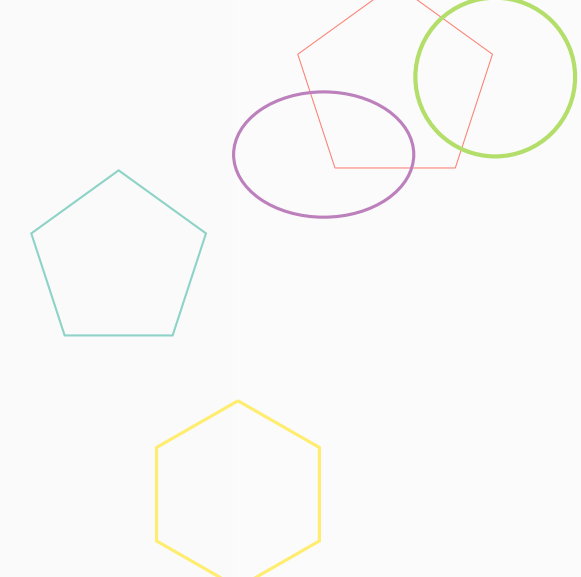[{"shape": "pentagon", "thickness": 1, "radius": 0.79, "center": [0.204, 0.546]}, {"shape": "pentagon", "thickness": 0.5, "radius": 0.88, "center": [0.68, 0.851]}, {"shape": "circle", "thickness": 2, "radius": 0.69, "center": [0.852, 0.866]}, {"shape": "oval", "thickness": 1.5, "radius": 0.77, "center": [0.557, 0.732]}, {"shape": "hexagon", "thickness": 1.5, "radius": 0.81, "center": [0.409, 0.143]}]